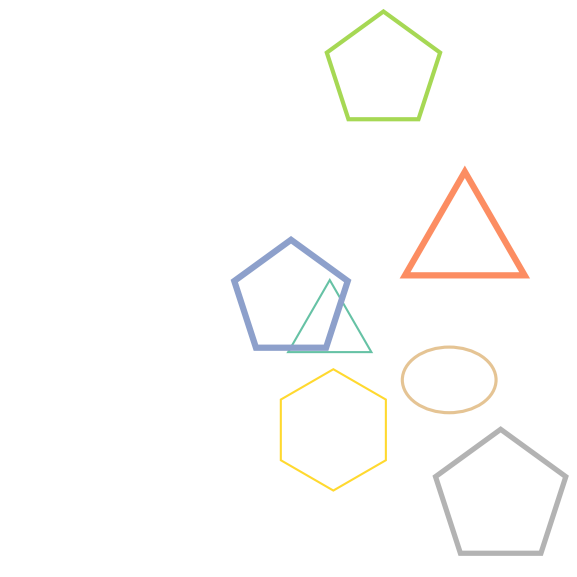[{"shape": "triangle", "thickness": 1, "radius": 0.42, "center": [0.571, 0.431]}, {"shape": "triangle", "thickness": 3, "radius": 0.6, "center": [0.805, 0.582]}, {"shape": "pentagon", "thickness": 3, "radius": 0.52, "center": [0.504, 0.481]}, {"shape": "pentagon", "thickness": 2, "radius": 0.52, "center": [0.664, 0.876]}, {"shape": "hexagon", "thickness": 1, "radius": 0.53, "center": [0.577, 0.255]}, {"shape": "oval", "thickness": 1.5, "radius": 0.41, "center": [0.778, 0.341]}, {"shape": "pentagon", "thickness": 2.5, "radius": 0.59, "center": [0.867, 0.137]}]